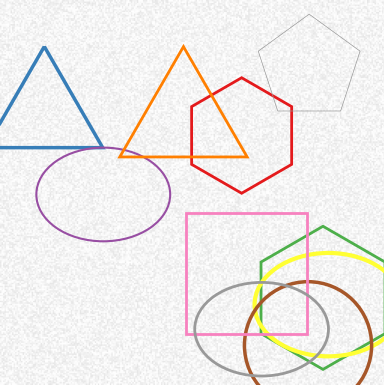[{"shape": "hexagon", "thickness": 2, "radius": 0.75, "center": [0.628, 0.648]}, {"shape": "triangle", "thickness": 2.5, "radius": 0.88, "center": [0.115, 0.704]}, {"shape": "hexagon", "thickness": 2, "radius": 0.93, "center": [0.839, 0.226]}, {"shape": "oval", "thickness": 1.5, "radius": 0.87, "center": [0.268, 0.495]}, {"shape": "triangle", "thickness": 2, "radius": 0.95, "center": [0.477, 0.688]}, {"shape": "oval", "thickness": 3, "radius": 0.96, "center": [0.853, 0.209]}, {"shape": "circle", "thickness": 2.5, "radius": 0.83, "center": [0.8, 0.103]}, {"shape": "square", "thickness": 2, "radius": 0.79, "center": [0.639, 0.291]}, {"shape": "oval", "thickness": 2, "radius": 0.87, "center": [0.679, 0.145]}, {"shape": "pentagon", "thickness": 0.5, "radius": 0.7, "center": [0.803, 0.824]}]